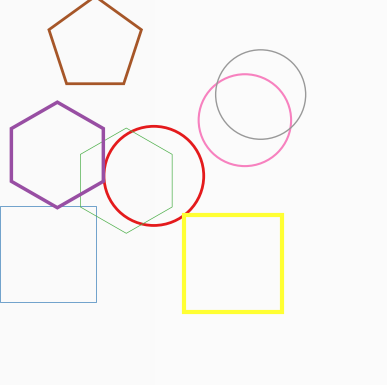[{"shape": "circle", "thickness": 2, "radius": 0.64, "center": [0.397, 0.543]}, {"shape": "square", "thickness": 0.5, "radius": 0.62, "center": [0.125, 0.341]}, {"shape": "hexagon", "thickness": 0.5, "radius": 0.68, "center": [0.326, 0.531]}, {"shape": "hexagon", "thickness": 2.5, "radius": 0.69, "center": [0.148, 0.598]}, {"shape": "square", "thickness": 3, "radius": 0.63, "center": [0.601, 0.315]}, {"shape": "pentagon", "thickness": 2, "radius": 0.63, "center": [0.246, 0.884]}, {"shape": "circle", "thickness": 1.5, "radius": 0.6, "center": [0.632, 0.688]}, {"shape": "circle", "thickness": 1, "radius": 0.58, "center": [0.673, 0.754]}]